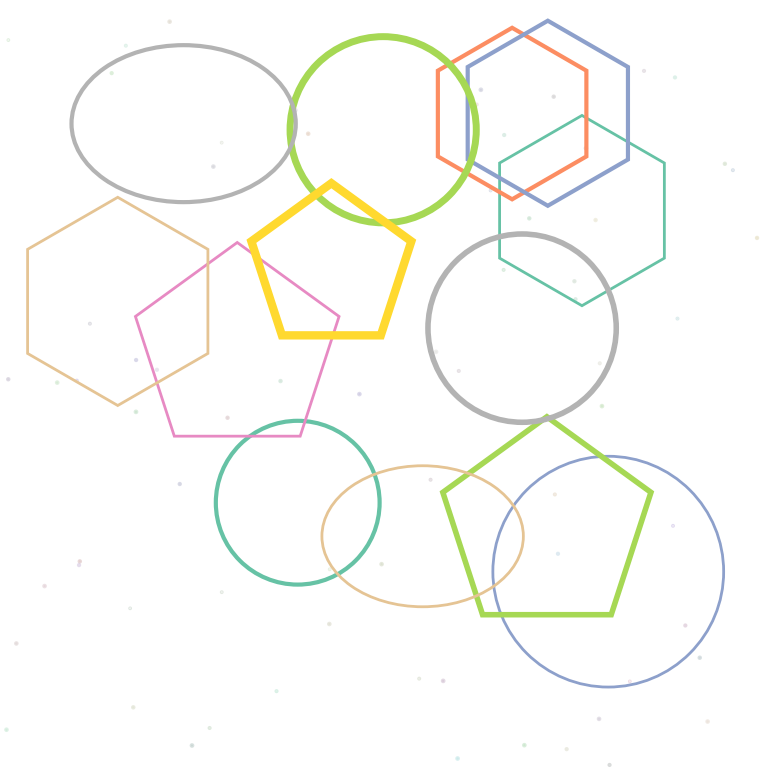[{"shape": "circle", "thickness": 1.5, "radius": 0.53, "center": [0.387, 0.347]}, {"shape": "hexagon", "thickness": 1, "radius": 0.62, "center": [0.756, 0.727]}, {"shape": "hexagon", "thickness": 1.5, "radius": 0.56, "center": [0.665, 0.853]}, {"shape": "hexagon", "thickness": 1.5, "radius": 0.6, "center": [0.711, 0.853]}, {"shape": "circle", "thickness": 1, "radius": 0.75, "center": [0.79, 0.258]}, {"shape": "pentagon", "thickness": 1, "radius": 0.7, "center": [0.308, 0.546]}, {"shape": "pentagon", "thickness": 2, "radius": 0.71, "center": [0.71, 0.317]}, {"shape": "circle", "thickness": 2.5, "radius": 0.6, "center": [0.498, 0.831]}, {"shape": "pentagon", "thickness": 3, "radius": 0.55, "center": [0.43, 0.653]}, {"shape": "hexagon", "thickness": 1, "radius": 0.68, "center": [0.153, 0.609]}, {"shape": "oval", "thickness": 1, "radius": 0.65, "center": [0.549, 0.304]}, {"shape": "circle", "thickness": 2, "radius": 0.61, "center": [0.678, 0.574]}, {"shape": "oval", "thickness": 1.5, "radius": 0.73, "center": [0.238, 0.839]}]